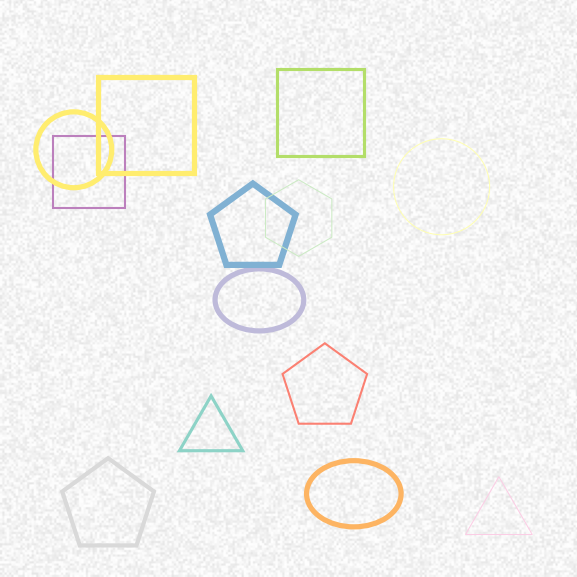[{"shape": "triangle", "thickness": 1.5, "radius": 0.32, "center": [0.366, 0.25]}, {"shape": "circle", "thickness": 0.5, "radius": 0.42, "center": [0.765, 0.676]}, {"shape": "oval", "thickness": 2.5, "radius": 0.38, "center": [0.449, 0.48]}, {"shape": "pentagon", "thickness": 1, "radius": 0.39, "center": [0.562, 0.328]}, {"shape": "pentagon", "thickness": 3, "radius": 0.39, "center": [0.438, 0.603]}, {"shape": "oval", "thickness": 2.5, "radius": 0.41, "center": [0.613, 0.144]}, {"shape": "square", "thickness": 1.5, "radius": 0.38, "center": [0.555, 0.804]}, {"shape": "triangle", "thickness": 0.5, "radius": 0.33, "center": [0.864, 0.107]}, {"shape": "pentagon", "thickness": 2, "radius": 0.42, "center": [0.187, 0.122]}, {"shape": "square", "thickness": 1, "radius": 0.31, "center": [0.154, 0.701]}, {"shape": "hexagon", "thickness": 0.5, "radius": 0.33, "center": [0.517, 0.622]}, {"shape": "circle", "thickness": 2.5, "radius": 0.33, "center": [0.128, 0.74]}, {"shape": "square", "thickness": 2.5, "radius": 0.41, "center": [0.253, 0.783]}]